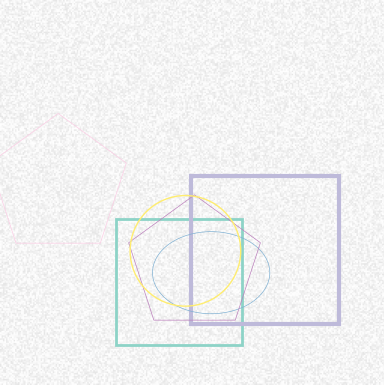[{"shape": "square", "thickness": 2, "radius": 0.82, "center": [0.466, 0.268]}, {"shape": "square", "thickness": 3, "radius": 0.96, "center": [0.688, 0.35]}, {"shape": "oval", "thickness": 0.5, "radius": 0.76, "center": [0.548, 0.292]}, {"shape": "pentagon", "thickness": 0.5, "radius": 0.93, "center": [0.151, 0.519]}, {"shape": "pentagon", "thickness": 0.5, "radius": 0.9, "center": [0.505, 0.314]}, {"shape": "circle", "thickness": 1, "radius": 0.72, "center": [0.482, 0.348]}]